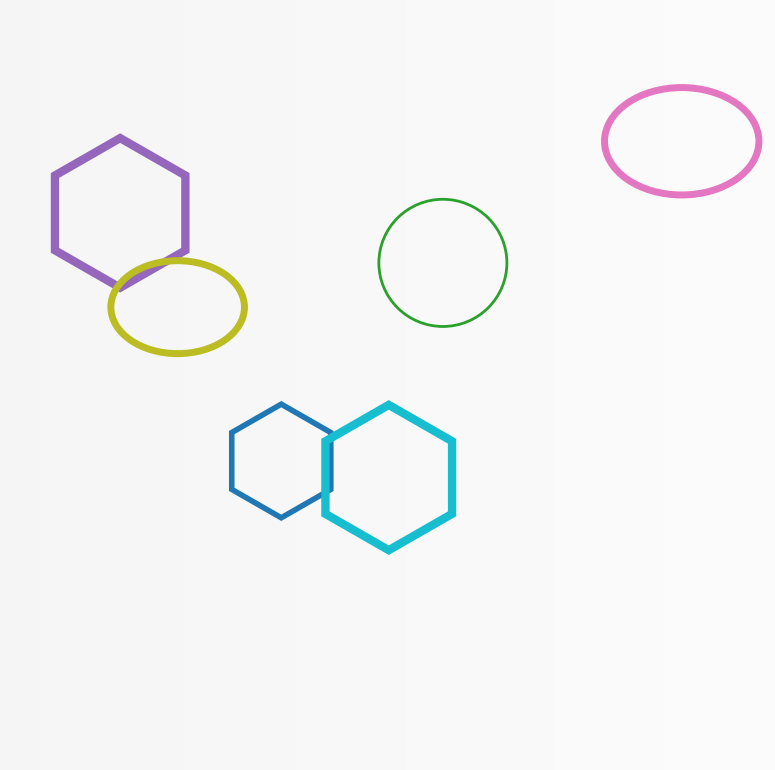[{"shape": "hexagon", "thickness": 2, "radius": 0.37, "center": [0.363, 0.401]}, {"shape": "circle", "thickness": 1, "radius": 0.41, "center": [0.571, 0.659]}, {"shape": "hexagon", "thickness": 3, "radius": 0.49, "center": [0.155, 0.724]}, {"shape": "oval", "thickness": 2.5, "radius": 0.5, "center": [0.88, 0.817]}, {"shape": "oval", "thickness": 2.5, "radius": 0.43, "center": [0.229, 0.601]}, {"shape": "hexagon", "thickness": 3, "radius": 0.47, "center": [0.502, 0.38]}]